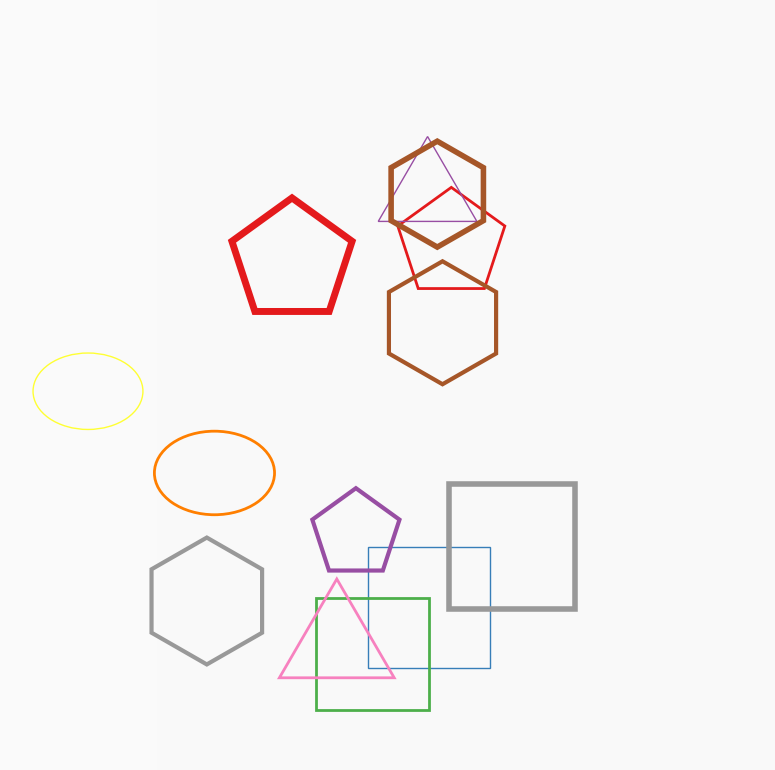[{"shape": "pentagon", "thickness": 2.5, "radius": 0.41, "center": [0.377, 0.661]}, {"shape": "pentagon", "thickness": 1, "radius": 0.36, "center": [0.582, 0.684]}, {"shape": "square", "thickness": 0.5, "radius": 0.39, "center": [0.554, 0.211]}, {"shape": "square", "thickness": 1, "radius": 0.36, "center": [0.481, 0.15]}, {"shape": "triangle", "thickness": 0.5, "radius": 0.37, "center": [0.552, 0.749]}, {"shape": "pentagon", "thickness": 1.5, "radius": 0.3, "center": [0.459, 0.307]}, {"shape": "oval", "thickness": 1, "radius": 0.39, "center": [0.277, 0.386]}, {"shape": "oval", "thickness": 0.5, "radius": 0.35, "center": [0.114, 0.492]}, {"shape": "hexagon", "thickness": 2, "radius": 0.34, "center": [0.564, 0.748]}, {"shape": "hexagon", "thickness": 1.5, "radius": 0.4, "center": [0.571, 0.581]}, {"shape": "triangle", "thickness": 1, "radius": 0.43, "center": [0.435, 0.163]}, {"shape": "square", "thickness": 2, "radius": 0.41, "center": [0.66, 0.29]}, {"shape": "hexagon", "thickness": 1.5, "radius": 0.41, "center": [0.267, 0.219]}]